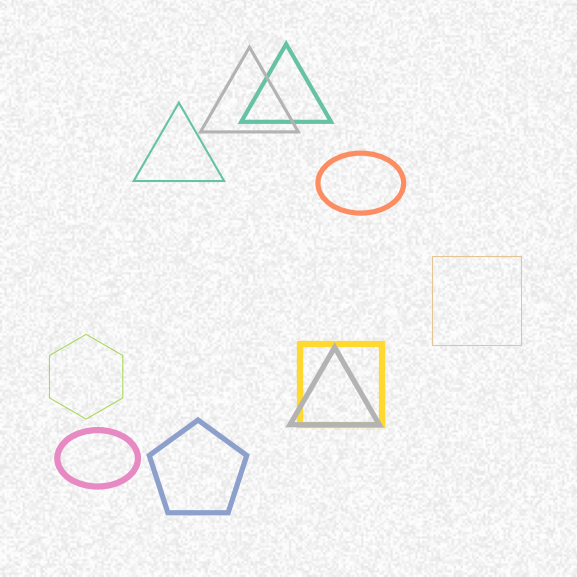[{"shape": "triangle", "thickness": 2, "radius": 0.45, "center": [0.496, 0.833]}, {"shape": "triangle", "thickness": 1, "radius": 0.45, "center": [0.31, 0.731]}, {"shape": "oval", "thickness": 2.5, "radius": 0.37, "center": [0.625, 0.682]}, {"shape": "pentagon", "thickness": 2.5, "radius": 0.44, "center": [0.343, 0.183]}, {"shape": "oval", "thickness": 3, "radius": 0.35, "center": [0.169, 0.206]}, {"shape": "hexagon", "thickness": 0.5, "radius": 0.37, "center": [0.149, 0.347]}, {"shape": "square", "thickness": 3, "radius": 0.35, "center": [0.591, 0.333]}, {"shape": "square", "thickness": 0.5, "radius": 0.38, "center": [0.825, 0.479]}, {"shape": "triangle", "thickness": 2.5, "radius": 0.45, "center": [0.579, 0.308]}, {"shape": "triangle", "thickness": 1.5, "radius": 0.49, "center": [0.432, 0.82]}]